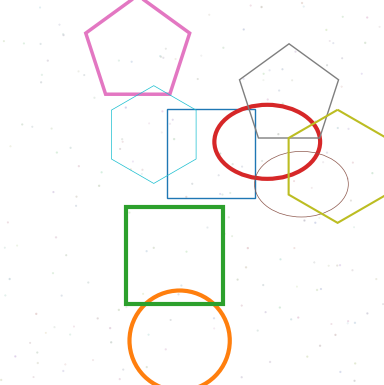[{"shape": "square", "thickness": 1, "radius": 0.57, "center": [0.547, 0.601]}, {"shape": "circle", "thickness": 3, "radius": 0.65, "center": [0.467, 0.115]}, {"shape": "square", "thickness": 3, "radius": 0.63, "center": [0.452, 0.335]}, {"shape": "oval", "thickness": 3, "radius": 0.69, "center": [0.694, 0.632]}, {"shape": "oval", "thickness": 0.5, "radius": 0.61, "center": [0.783, 0.522]}, {"shape": "pentagon", "thickness": 2.5, "radius": 0.71, "center": [0.358, 0.87]}, {"shape": "pentagon", "thickness": 1, "radius": 0.68, "center": [0.751, 0.751]}, {"shape": "hexagon", "thickness": 1.5, "radius": 0.73, "center": [0.877, 0.568]}, {"shape": "hexagon", "thickness": 0.5, "radius": 0.63, "center": [0.399, 0.651]}]